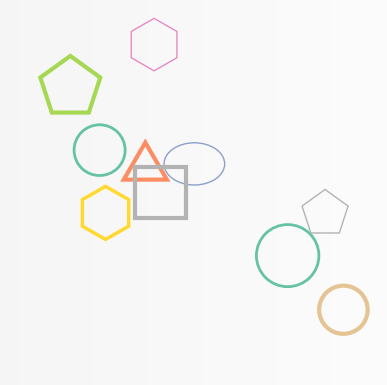[{"shape": "circle", "thickness": 2, "radius": 0.4, "center": [0.742, 0.336]}, {"shape": "circle", "thickness": 2, "radius": 0.33, "center": [0.257, 0.61]}, {"shape": "triangle", "thickness": 3, "radius": 0.32, "center": [0.375, 0.566]}, {"shape": "oval", "thickness": 1, "radius": 0.39, "center": [0.502, 0.574]}, {"shape": "hexagon", "thickness": 1, "radius": 0.34, "center": [0.398, 0.884]}, {"shape": "pentagon", "thickness": 3, "radius": 0.41, "center": [0.181, 0.773]}, {"shape": "hexagon", "thickness": 2.5, "radius": 0.34, "center": [0.272, 0.447]}, {"shape": "circle", "thickness": 3, "radius": 0.31, "center": [0.886, 0.195]}, {"shape": "pentagon", "thickness": 1, "radius": 0.31, "center": [0.839, 0.445]}, {"shape": "square", "thickness": 3, "radius": 0.33, "center": [0.414, 0.501]}]